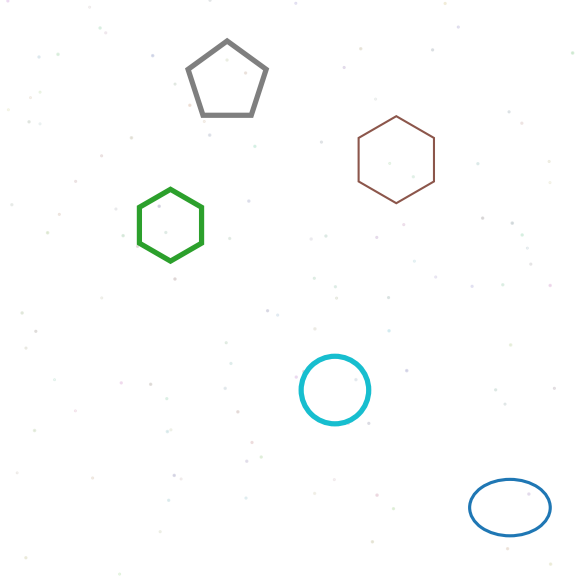[{"shape": "oval", "thickness": 1.5, "radius": 0.35, "center": [0.883, 0.12]}, {"shape": "hexagon", "thickness": 2.5, "radius": 0.31, "center": [0.295, 0.609]}, {"shape": "hexagon", "thickness": 1, "radius": 0.38, "center": [0.686, 0.723]}, {"shape": "pentagon", "thickness": 2.5, "radius": 0.36, "center": [0.393, 0.857]}, {"shape": "circle", "thickness": 2.5, "radius": 0.29, "center": [0.58, 0.324]}]